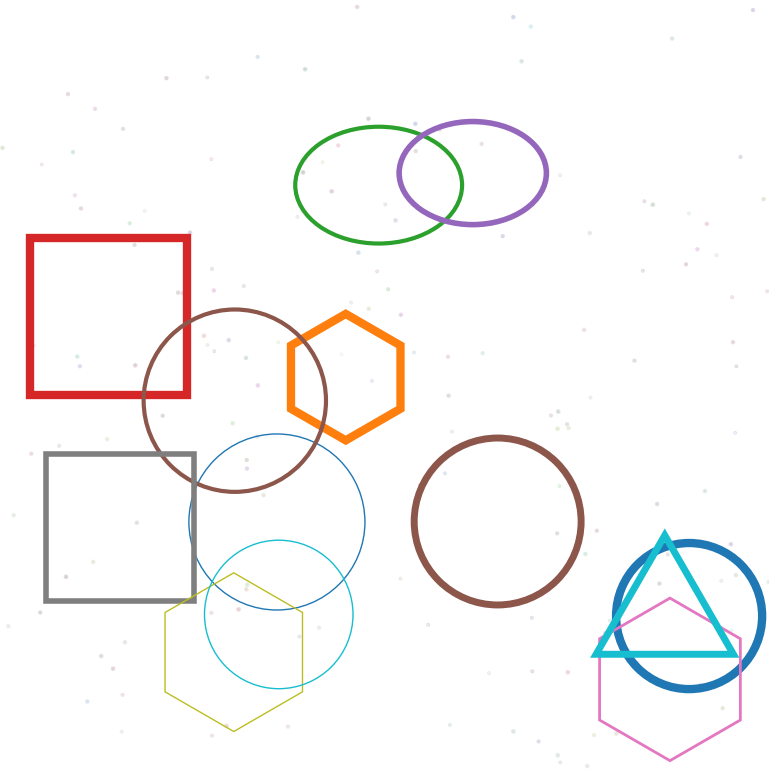[{"shape": "circle", "thickness": 0.5, "radius": 0.57, "center": [0.36, 0.322]}, {"shape": "circle", "thickness": 3, "radius": 0.47, "center": [0.895, 0.2]}, {"shape": "hexagon", "thickness": 3, "radius": 0.41, "center": [0.449, 0.51]}, {"shape": "oval", "thickness": 1.5, "radius": 0.54, "center": [0.492, 0.76]}, {"shape": "square", "thickness": 3, "radius": 0.51, "center": [0.141, 0.589]}, {"shape": "oval", "thickness": 2, "radius": 0.48, "center": [0.614, 0.775]}, {"shape": "circle", "thickness": 1.5, "radius": 0.59, "center": [0.305, 0.48]}, {"shape": "circle", "thickness": 2.5, "radius": 0.54, "center": [0.646, 0.323]}, {"shape": "hexagon", "thickness": 1, "radius": 0.53, "center": [0.87, 0.118]}, {"shape": "square", "thickness": 2, "radius": 0.48, "center": [0.156, 0.315]}, {"shape": "hexagon", "thickness": 0.5, "radius": 0.52, "center": [0.304, 0.153]}, {"shape": "triangle", "thickness": 2.5, "radius": 0.51, "center": [0.863, 0.202]}, {"shape": "circle", "thickness": 0.5, "radius": 0.48, "center": [0.362, 0.202]}]